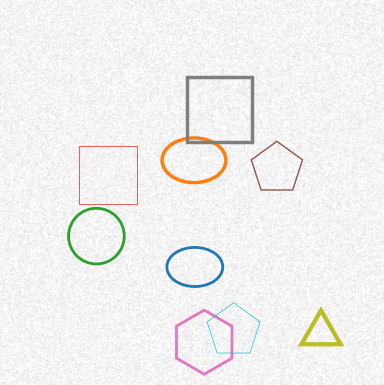[{"shape": "oval", "thickness": 2, "radius": 0.36, "center": [0.506, 0.307]}, {"shape": "oval", "thickness": 2.5, "radius": 0.41, "center": [0.504, 0.584]}, {"shape": "circle", "thickness": 2, "radius": 0.36, "center": [0.25, 0.387]}, {"shape": "square", "thickness": 0.5, "radius": 0.38, "center": [0.28, 0.545]}, {"shape": "pentagon", "thickness": 1, "radius": 0.35, "center": [0.719, 0.563]}, {"shape": "hexagon", "thickness": 2, "radius": 0.42, "center": [0.53, 0.111]}, {"shape": "square", "thickness": 2.5, "radius": 0.42, "center": [0.57, 0.715]}, {"shape": "triangle", "thickness": 3, "radius": 0.29, "center": [0.834, 0.135]}, {"shape": "pentagon", "thickness": 0.5, "radius": 0.36, "center": [0.607, 0.142]}]